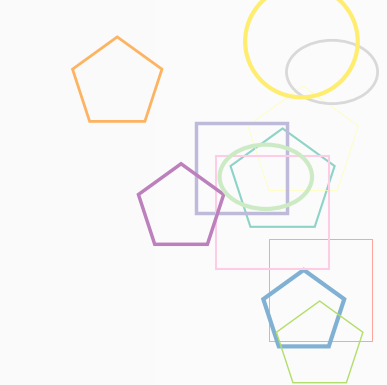[{"shape": "pentagon", "thickness": 1.5, "radius": 0.71, "center": [0.729, 0.525]}, {"shape": "pentagon", "thickness": 0.5, "radius": 0.75, "center": [0.782, 0.627]}, {"shape": "square", "thickness": 2.5, "radius": 0.59, "center": [0.623, 0.564]}, {"shape": "square", "thickness": 0.5, "radius": 0.66, "center": [0.827, 0.247]}, {"shape": "pentagon", "thickness": 3, "radius": 0.55, "center": [0.784, 0.189]}, {"shape": "pentagon", "thickness": 2, "radius": 0.61, "center": [0.303, 0.783]}, {"shape": "pentagon", "thickness": 1, "radius": 0.59, "center": [0.825, 0.101]}, {"shape": "square", "thickness": 1.5, "radius": 0.73, "center": [0.703, 0.447]}, {"shape": "oval", "thickness": 2, "radius": 0.59, "center": [0.857, 0.813]}, {"shape": "pentagon", "thickness": 2.5, "radius": 0.58, "center": [0.467, 0.459]}, {"shape": "oval", "thickness": 3, "radius": 0.6, "center": [0.686, 0.541]}, {"shape": "circle", "thickness": 3, "radius": 0.73, "center": [0.778, 0.892]}]